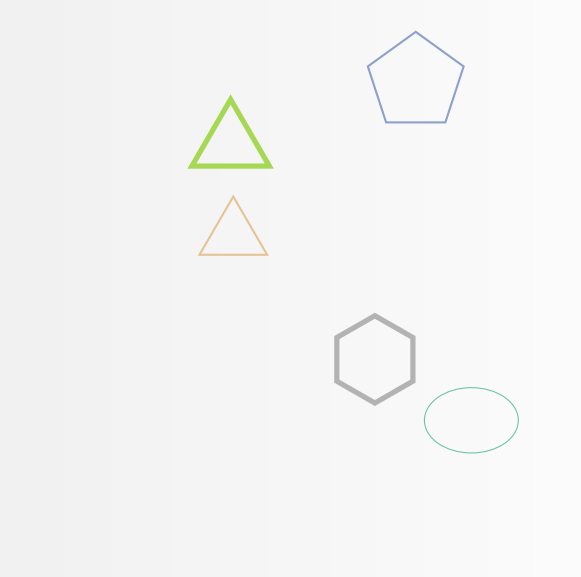[{"shape": "oval", "thickness": 0.5, "radius": 0.4, "center": [0.811, 0.271]}, {"shape": "pentagon", "thickness": 1, "radius": 0.43, "center": [0.715, 0.857]}, {"shape": "triangle", "thickness": 2.5, "radius": 0.38, "center": [0.397, 0.75]}, {"shape": "triangle", "thickness": 1, "radius": 0.34, "center": [0.401, 0.592]}, {"shape": "hexagon", "thickness": 2.5, "radius": 0.38, "center": [0.645, 0.377]}]